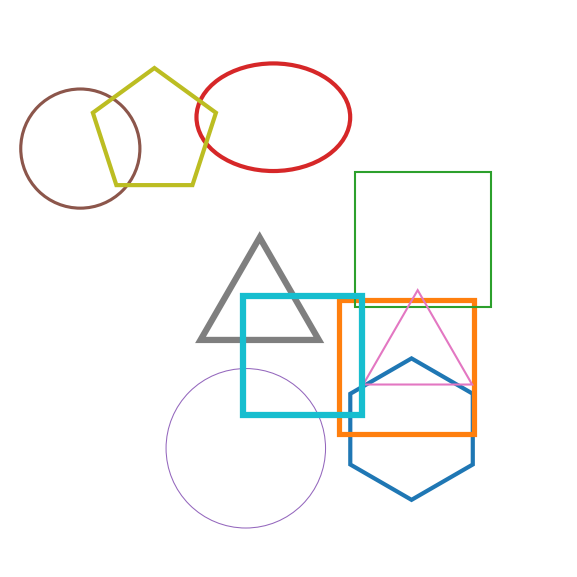[{"shape": "hexagon", "thickness": 2, "radius": 0.61, "center": [0.713, 0.256]}, {"shape": "square", "thickness": 2.5, "radius": 0.58, "center": [0.704, 0.364]}, {"shape": "square", "thickness": 1, "radius": 0.59, "center": [0.732, 0.584]}, {"shape": "oval", "thickness": 2, "radius": 0.67, "center": [0.473, 0.796]}, {"shape": "circle", "thickness": 0.5, "radius": 0.69, "center": [0.426, 0.223]}, {"shape": "circle", "thickness": 1.5, "radius": 0.52, "center": [0.139, 0.742]}, {"shape": "triangle", "thickness": 1, "radius": 0.54, "center": [0.723, 0.388]}, {"shape": "triangle", "thickness": 3, "radius": 0.59, "center": [0.45, 0.47]}, {"shape": "pentagon", "thickness": 2, "radius": 0.56, "center": [0.267, 0.769]}, {"shape": "square", "thickness": 3, "radius": 0.51, "center": [0.523, 0.384]}]